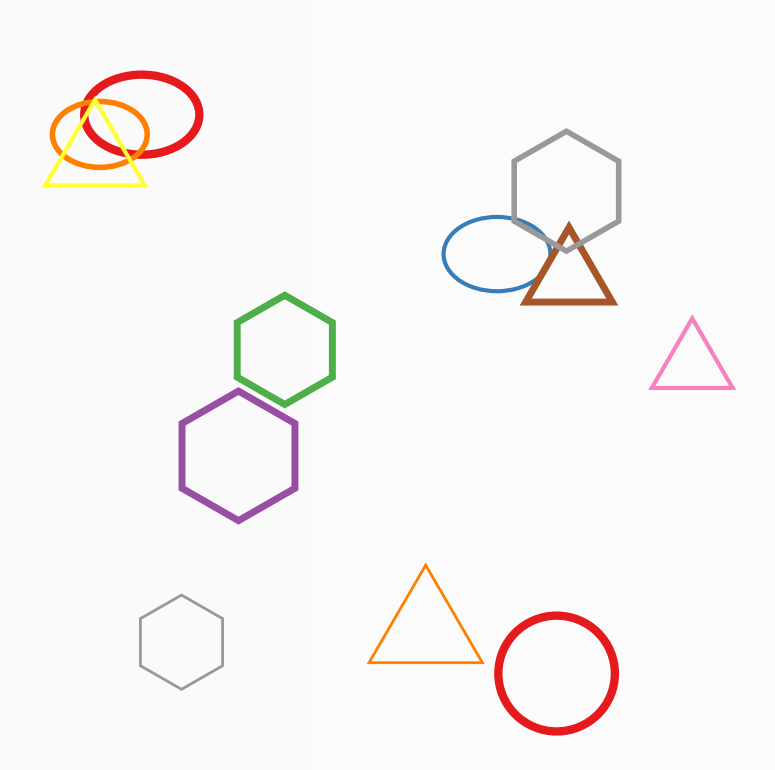[{"shape": "circle", "thickness": 3, "radius": 0.38, "center": [0.718, 0.125]}, {"shape": "oval", "thickness": 3, "radius": 0.37, "center": [0.183, 0.851]}, {"shape": "oval", "thickness": 1.5, "radius": 0.34, "center": [0.641, 0.67]}, {"shape": "hexagon", "thickness": 2.5, "radius": 0.35, "center": [0.367, 0.546]}, {"shape": "hexagon", "thickness": 2.5, "radius": 0.42, "center": [0.308, 0.408]}, {"shape": "triangle", "thickness": 1, "radius": 0.42, "center": [0.549, 0.182]}, {"shape": "oval", "thickness": 2, "radius": 0.31, "center": [0.129, 0.825]}, {"shape": "triangle", "thickness": 1.5, "radius": 0.37, "center": [0.123, 0.796]}, {"shape": "triangle", "thickness": 2.5, "radius": 0.32, "center": [0.734, 0.64]}, {"shape": "triangle", "thickness": 1.5, "radius": 0.3, "center": [0.893, 0.526]}, {"shape": "hexagon", "thickness": 1, "radius": 0.31, "center": [0.234, 0.166]}, {"shape": "hexagon", "thickness": 2, "radius": 0.39, "center": [0.731, 0.752]}]